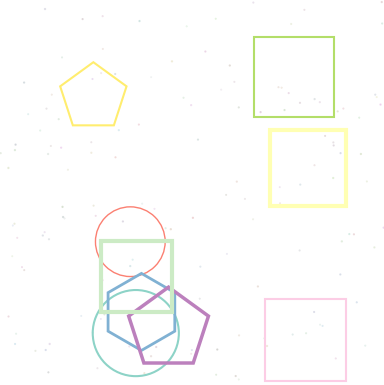[{"shape": "circle", "thickness": 1.5, "radius": 0.56, "center": [0.353, 0.135]}, {"shape": "square", "thickness": 3, "radius": 0.49, "center": [0.801, 0.564]}, {"shape": "circle", "thickness": 1, "radius": 0.45, "center": [0.338, 0.372]}, {"shape": "hexagon", "thickness": 2, "radius": 0.5, "center": [0.367, 0.19]}, {"shape": "square", "thickness": 1.5, "radius": 0.52, "center": [0.764, 0.8]}, {"shape": "square", "thickness": 1.5, "radius": 0.53, "center": [0.794, 0.117]}, {"shape": "pentagon", "thickness": 2.5, "radius": 0.54, "center": [0.438, 0.145]}, {"shape": "square", "thickness": 3, "radius": 0.46, "center": [0.354, 0.282]}, {"shape": "pentagon", "thickness": 1.5, "radius": 0.45, "center": [0.242, 0.748]}]